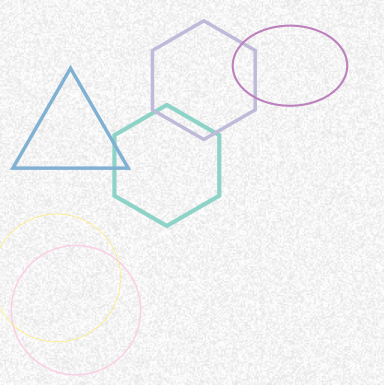[{"shape": "hexagon", "thickness": 3, "radius": 0.79, "center": [0.433, 0.57]}, {"shape": "hexagon", "thickness": 2.5, "radius": 0.77, "center": [0.529, 0.792]}, {"shape": "triangle", "thickness": 2.5, "radius": 0.86, "center": [0.183, 0.65]}, {"shape": "circle", "thickness": 1, "radius": 0.84, "center": [0.197, 0.194]}, {"shape": "oval", "thickness": 1.5, "radius": 0.74, "center": [0.753, 0.829]}, {"shape": "circle", "thickness": 0.5, "radius": 0.83, "center": [0.147, 0.278]}]